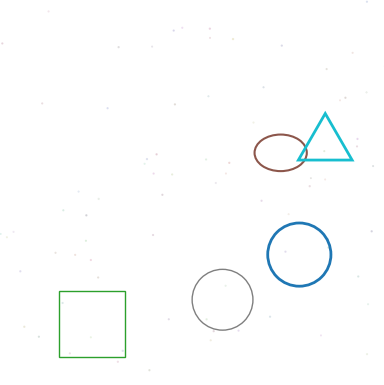[{"shape": "circle", "thickness": 2, "radius": 0.41, "center": [0.777, 0.339]}, {"shape": "square", "thickness": 1, "radius": 0.43, "center": [0.238, 0.158]}, {"shape": "oval", "thickness": 1.5, "radius": 0.34, "center": [0.729, 0.603]}, {"shape": "circle", "thickness": 1, "radius": 0.39, "center": [0.578, 0.221]}, {"shape": "triangle", "thickness": 2, "radius": 0.4, "center": [0.845, 0.625]}]